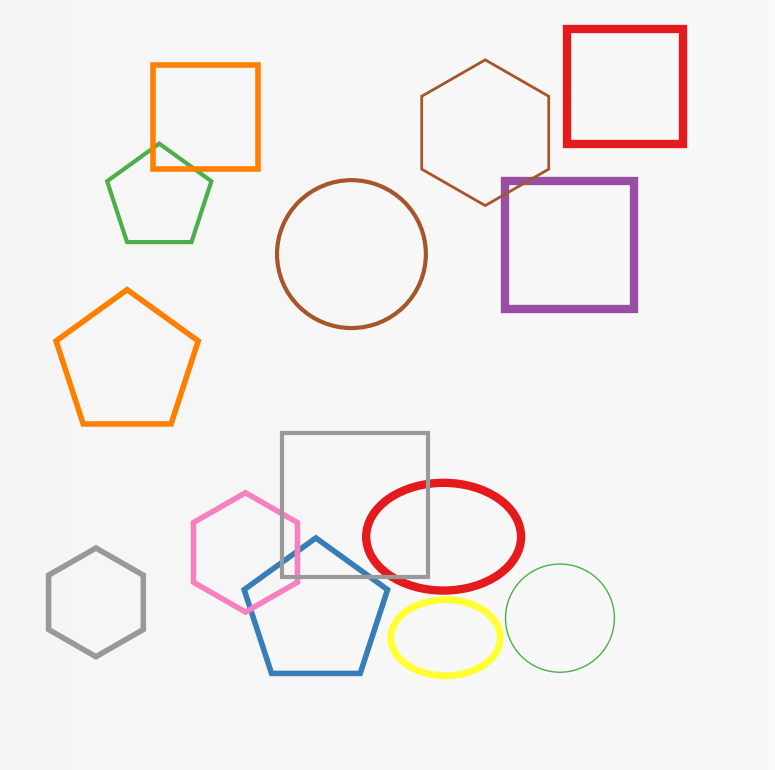[{"shape": "square", "thickness": 3, "radius": 0.37, "center": [0.807, 0.888]}, {"shape": "oval", "thickness": 3, "radius": 0.5, "center": [0.572, 0.303]}, {"shape": "pentagon", "thickness": 2, "radius": 0.49, "center": [0.408, 0.204]}, {"shape": "pentagon", "thickness": 1.5, "radius": 0.35, "center": [0.205, 0.743]}, {"shape": "circle", "thickness": 0.5, "radius": 0.35, "center": [0.723, 0.197]}, {"shape": "square", "thickness": 3, "radius": 0.42, "center": [0.735, 0.681]}, {"shape": "square", "thickness": 2, "radius": 0.34, "center": [0.266, 0.848]}, {"shape": "pentagon", "thickness": 2, "radius": 0.48, "center": [0.164, 0.527]}, {"shape": "oval", "thickness": 2.5, "radius": 0.35, "center": [0.575, 0.172]}, {"shape": "circle", "thickness": 1.5, "radius": 0.48, "center": [0.453, 0.67]}, {"shape": "hexagon", "thickness": 1, "radius": 0.47, "center": [0.626, 0.828]}, {"shape": "hexagon", "thickness": 2, "radius": 0.39, "center": [0.317, 0.283]}, {"shape": "hexagon", "thickness": 2, "radius": 0.35, "center": [0.124, 0.218]}, {"shape": "square", "thickness": 1.5, "radius": 0.47, "center": [0.458, 0.344]}]